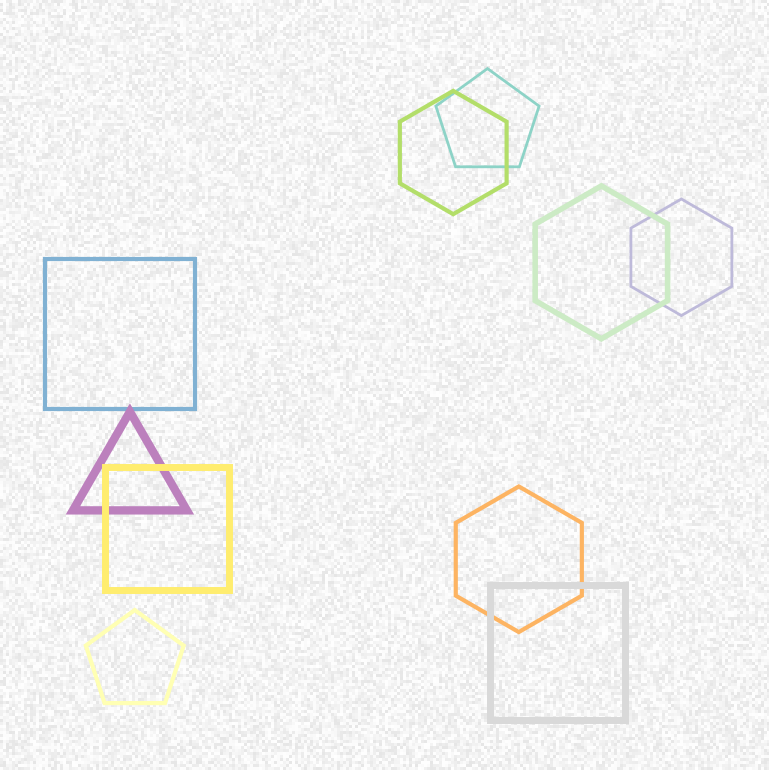[{"shape": "pentagon", "thickness": 1, "radius": 0.35, "center": [0.633, 0.84]}, {"shape": "pentagon", "thickness": 1.5, "radius": 0.33, "center": [0.175, 0.141]}, {"shape": "hexagon", "thickness": 1, "radius": 0.38, "center": [0.885, 0.666]}, {"shape": "square", "thickness": 1.5, "radius": 0.49, "center": [0.156, 0.566]}, {"shape": "hexagon", "thickness": 1.5, "radius": 0.47, "center": [0.674, 0.274]}, {"shape": "hexagon", "thickness": 1.5, "radius": 0.4, "center": [0.589, 0.802]}, {"shape": "square", "thickness": 2.5, "radius": 0.44, "center": [0.724, 0.153]}, {"shape": "triangle", "thickness": 3, "radius": 0.43, "center": [0.169, 0.38]}, {"shape": "hexagon", "thickness": 2, "radius": 0.5, "center": [0.781, 0.659]}, {"shape": "square", "thickness": 2.5, "radius": 0.4, "center": [0.217, 0.314]}]